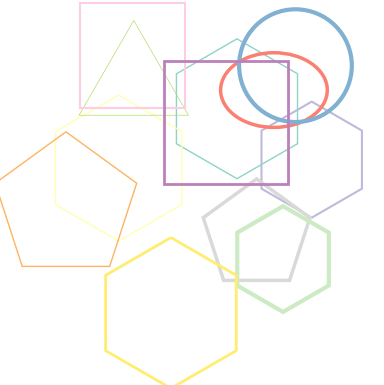[{"shape": "hexagon", "thickness": 1, "radius": 0.91, "center": [0.616, 0.718]}, {"shape": "hexagon", "thickness": 1, "radius": 0.95, "center": [0.308, 0.563]}, {"shape": "hexagon", "thickness": 1.5, "radius": 0.75, "center": [0.81, 0.585]}, {"shape": "oval", "thickness": 2.5, "radius": 0.69, "center": [0.712, 0.766]}, {"shape": "circle", "thickness": 3, "radius": 0.73, "center": [0.767, 0.829]}, {"shape": "pentagon", "thickness": 1, "radius": 0.97, "center": [0.171, 0.464]}, {"shape": "triangle", "thickness": 0.5, "radius": 0.82, "center": [0.347, 0.783]}, {"shape": "square", "thickness": 1.5, "radius": 0.68, "center": [0.343, 0.857]}, {"shape": "pentagon", "thickness": 2.5, "radius": 0.73, "center": [0.666, 0.39]}, {"shape": "square", "thickness": 2, "radius": 0.8, "center": [0.588, 0.682]}, {"shape": "hexagon", "thickness": 3, "radius": 0.69, "center": [0.735, 0.327]}, {"shape": "hexagon", "thickness": 2, "radius": 0.98, "center": [0.444, 0.187]}]